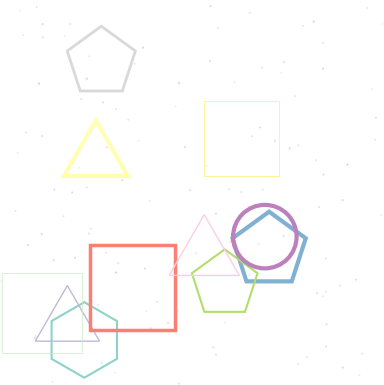[{"shape": "hexagon", "thickness": 1.5, "radius": 0.49, "center": [0.219, 0.117]}, {"shape": "triangle", "thickness": 3, "radius": 0.48, "center": [0.249, 0.591]}, {"shape": "triangle", "thickness": 1, "radius": 0.48, "center": [0.175, 0.162]}, {"shape": "square", "thickness": 2.5, "radius": 0.55, "center": [0.344, 0.252]}, {"shape": "pentagon", "thickness": 3, "radius": 0.5, "center": [0.699, 0.35]}, {"shape": "pentagon", "thickness": 1.5, "radius": 0.45, "center": [0.584, 0.263]}, {"shape": "triangle", "thickness": 1, "radius": 0.53, "center": [0.531, 0.337]}, {"shape": "pentagon", "thickness": 2, "radius": 0.46, "center": [0.263, 0.839]}, {"shape": "circle", "thickness": 3, "radius": 0.41, "center": [0.688, 0.385]}, {"shape": "square", "thickness": 0.5, "radius": 0.52, "center": [0.108, 0.187]}, {"shape": "square", "thickness": 0.5, "radius": 0.49, "center": [0.627, 0.64]}]